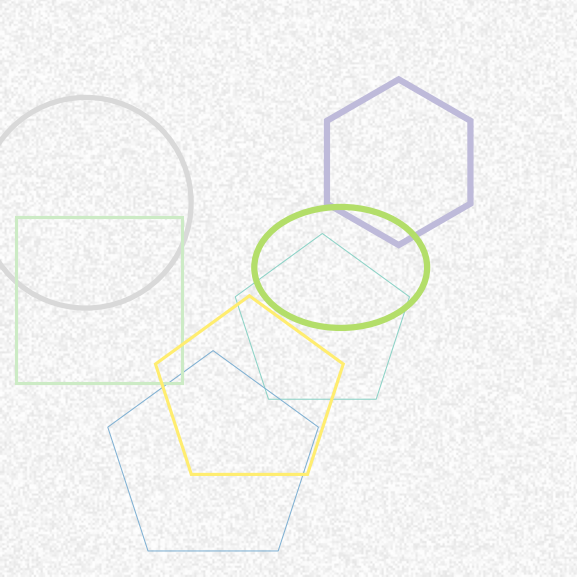[{"shape": "pentagon", "thickness": 0.5, "radius": 0.79, "center": [0.558, 0.436]}, {"shape": "hexagon", "thickness": 3, "radius": 0.72, "center": [0.69, 0.718]}, {"shape": "pentagon", "thickness": 0.5, "radius": 0.96, "center": [0.369, 0.2]}, {"shape": "oval", "thickness": 3, "radius": 0.75, "center": [0.59, 0.536]}, {"shape": "circle", "thickness": 2.5, "radius": 0.91, "center": [0.149, 0.648]}, {"shape": "square", "thickness": 1.5, "radius": 0.72, "center": [0.172, 0.48]}, {"shape": "pentagon", "thickness": 1.5, "radius": 0.85, "center": [0.432, 0.316]}]